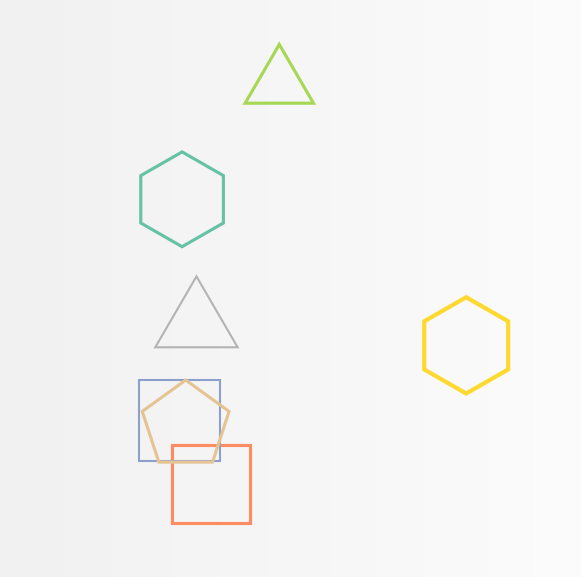[{"shape": "hexagon", "thickness": 1.5, "radius": 0.41, "center": [0.313, 0.654]}, {"shape": "square", "thickness": 1.5, "radius": 0.34, "center": [0.363, 0.161]}, {"shape": "square", "thickness": 1, "radius": 0.35, "center": [0.308, 0.271]}, {"shape": "triangle", "thickness": 1.5, "radius": 0.34, "center": [0.481, 0.854]}, {"shape": "hexagon", "thickness": 2, "radius": 0.42, "center": [0.802, 0.401]}, {"shape": "pentagon", "thickness": 1.5, "radius": 0.39, "center": [0.319, 0.262]}, {"shape": "triangle", "thickness": 1, "radius": 0.41, "center": [0.338, 0.439]}]